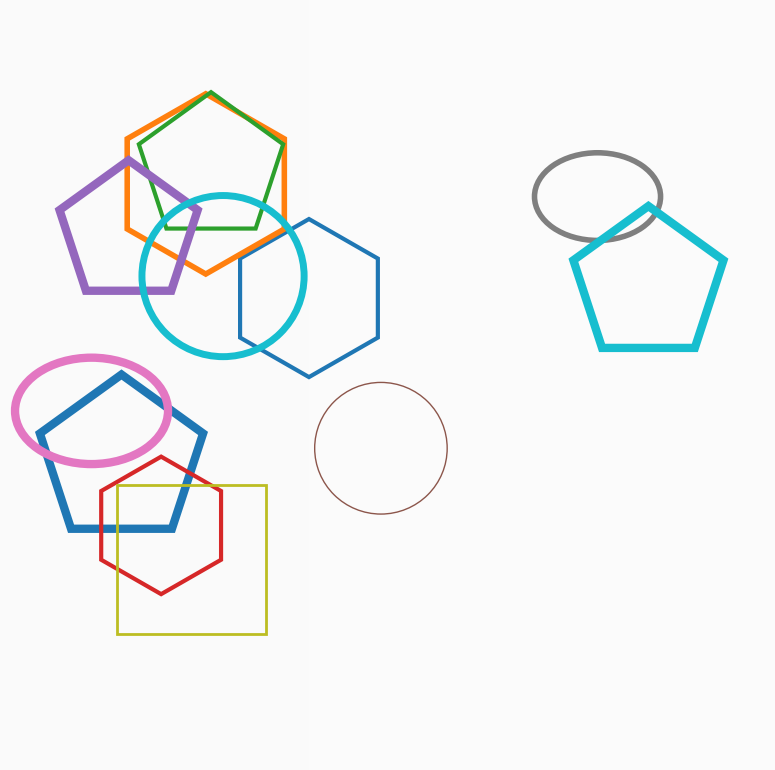[{"shape": "pentagon", "thickness": 3, "radius": 0.55, "center": [0.157, 0.403]}, {"shape": "hexagon", "thickness": 1.5, "radius": 0.51, "center": [0.399, 0.613]}, {"shape": "hexagon", "thickness": 2, "radius": 0.59, "center": [0.266, 0.761]}, {"shape": "pentagon", "thickness": 1.5, "radius": 0.49, "center": [0.272, 0.782]}, {"shape": "hexagon", "thickness": 1.5, "radius": 0.45, "center": [0.208, 0.318]}, {"shape": "pentagon", "thickness": 3, "radius": 0.47, "center": [0.166, 0.698]}, {"shape": "circle", "thickness": 0.5, "radius": 0.43, "center": [0.492, 0.418]}, {"shape": "oval", "thickness": 3, "radius": 0.49, "center": [0.118, 0.466]}, {"shape": "oval", "thickness": 2, "radius": 0.41, "center": [0.771, 0.745]}, {"shape": "square", "thickness": 1, "radius": 0.48, "center": [0.247, 0.273]}, {"shape": "pentagon", "thickness": 3, "radius": 0.51, "center": [0.837, 0.631]}, {"shape": "circle", "thickness": 2.5, "radius": 0.52, "center": [0.288, 0.641]}]